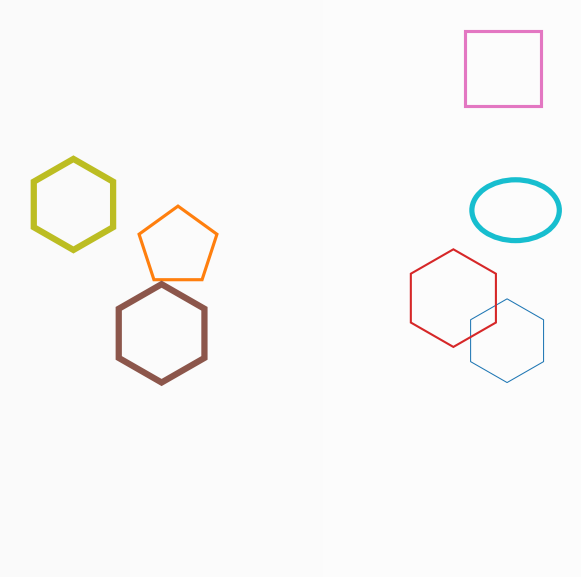[{"shape": "hexagon", "thickness": 0.5, "radius": 0.36, "center": [0.872, 0.409]}, {"shape": "pentagon", "thickness": 1.5, "radius": 0.35, "center": [0.306, 0.572]}, {"shape": "hexagon", "thickness": 1, "radius": 0.42, "center": [0.78, 0.483]}, {"shape": "hexagon", "thickness": 3, "radius": 0.43, "center": [0.278, 0.422]}, {"shape": "square", "thickness": 1.5, "radius": 0.32, "center": [0.865, 0.881]}, {"shape": "hexagon", "thickness": 3, "radius": 0.39, "center": [0.126, 0.645]}, {"shape": "oval", "thickness": 2.5, "radius": 0.38, "center": [0.887, 0.635]}]